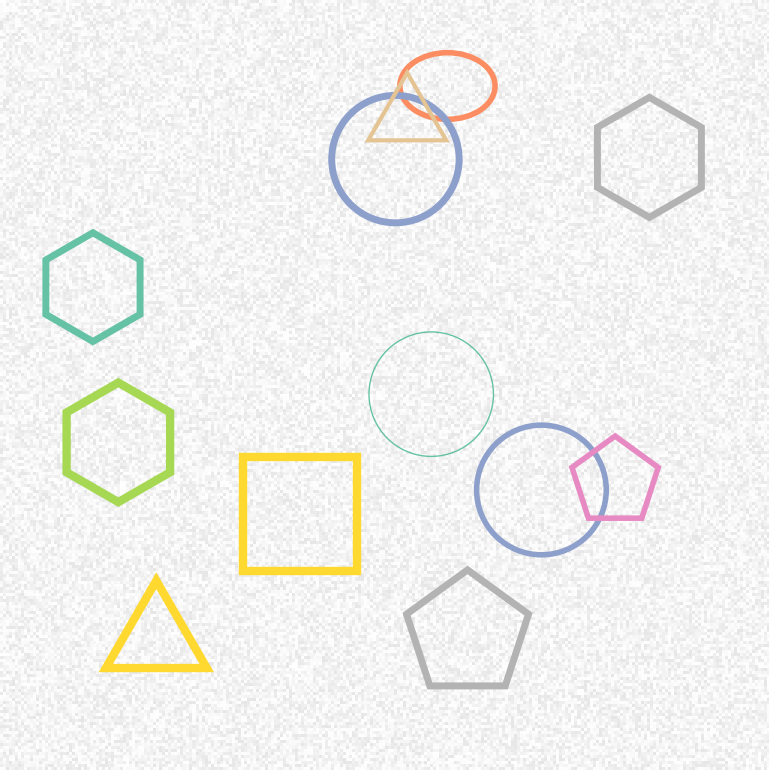[{"shape": "hexagon", "thickness": 2.5, "radius": 0.35, "center": [0.121, 0.627]}, {"shape": "circle", "thickness": 0.5, "radius": 0.4, "center": [0.56, 0.488]}, {"shape": "oval", "thickness": 2, "radius": 0.31, "center": [0.581, 0.888]}, {"shape": "circle", "thickness": 2.5, "radius": 0.41, "center": [0.514, 0.793]}, {"shape": "circle", "thickness": 2, "radius": 0.42, "center": [0.703, 0.364]}, {"shape": "pentagon", "thickness": 2, "radius": 0.29, "center": [0.799, 0.375]}, {"shape": "hexagon", "thickness": 3, "radius": 0.39, "center": [0.154, 0.425]}, {"shape": "square", "thickness": 3, "radius": 0.37, "center": [0.39, 0.333]}, {"shape": "triangle", "thickness": 3, "radius": 0.38, "center": [0.203, 0.17]}, {"shape": "triangle", "thickness": 1.5, "radius": 0.29, "center": [0.529, 0.847]}, {"shape": "pentagon", "thickness": 2.5, "radius": 0.42, "center": [0.607, 0.177]}, {"shape": "hexagon", "thickness": 2.5, "radius": 0.39, "center": [0.843, 0.796]}]